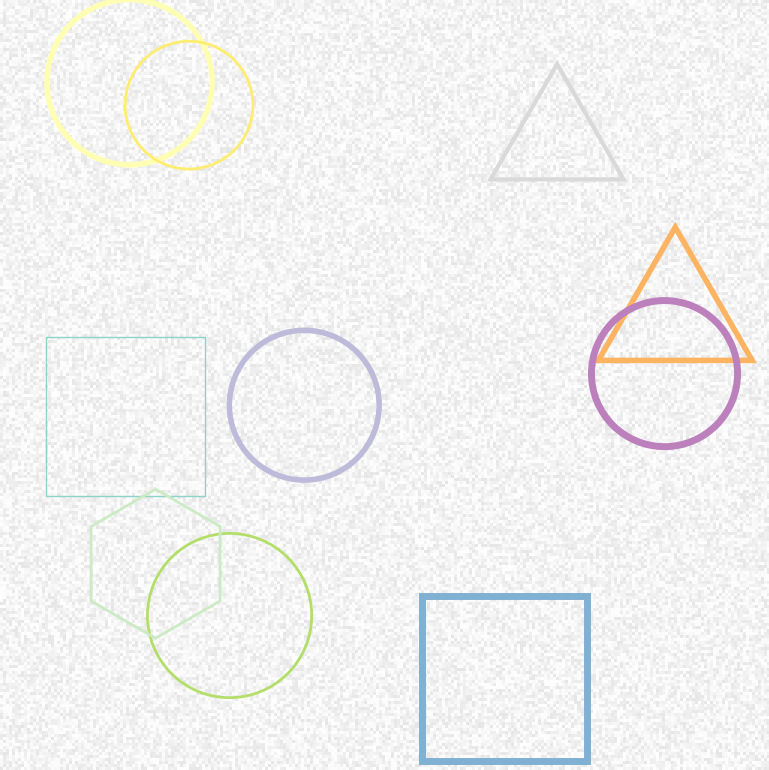[{"shape": "square", "thickness": 0.5, "radius": 0.52, "center": [0.163, 0.459]}, {"shape": "circle", "thickness": 2, "radius": 0.54, "center": [0.168, 0.893]}, {"shape": "circle", "thickness": 2, "radius": 0.49, "center": [0.395, 0.474]}, {"shape": "square", "thickness": 2.5, "radius": 0.53, "center": [0.655, 0.119]}, {"shape": "triangle", "thickness": 2, "radius": 0.58, "center": [0.877, 0.59]}, {"shape": "circle", "thickness": 1, "radius": 0.53, "center": [0.298, 0.201]}, {"shape": "triangle", "thickness": 1.5, "radius": 0.5, "center": [0.724, 0.817]}, {"shape": "circle", "thickness": 2.5, "radius": 0.47, "center": [0.863, 0.515]}, {"shape": "hexagon", "thickness": 1, "radius": 0.48, "center": [0.202, 0.268]}, {"shape": "circle", "thickness": 1, "radius": 0.42, "center": [0.245, 0.863]}]